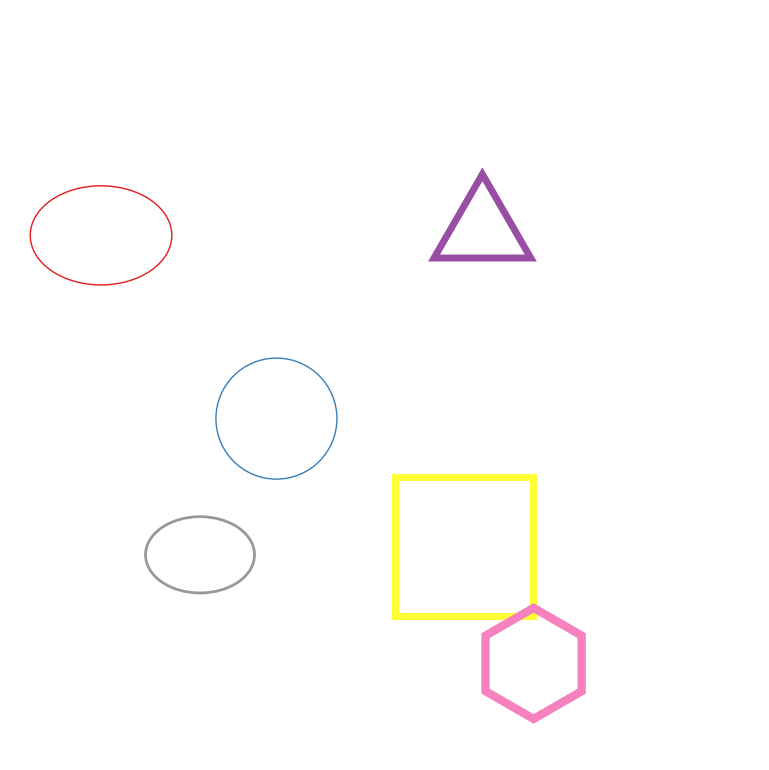[{"shape": "oval", "thickness": 0.5, "radius": 0.46, "center": [0.131, 0.694]}, {"shape": "circle", "thickness": 0.5, "radius": 0.39, "center": [0.359, 0.456]}, {"shape": "triangle", "thickness": 2.5, "radius": 0.36, "center": [0.626, 0.701]}, {"shape": "square", "thickness": 2.5, "radius": 0.45, "center": [0.602, 0.29]}, {"shape": "hexagon", "thickness": 3, "radius": 0.36, "center": [0.693, 0.138]}, {"shape": "oval", "thickness": 1, "radius": 0.35, "center": [0.26, 0.279]}]